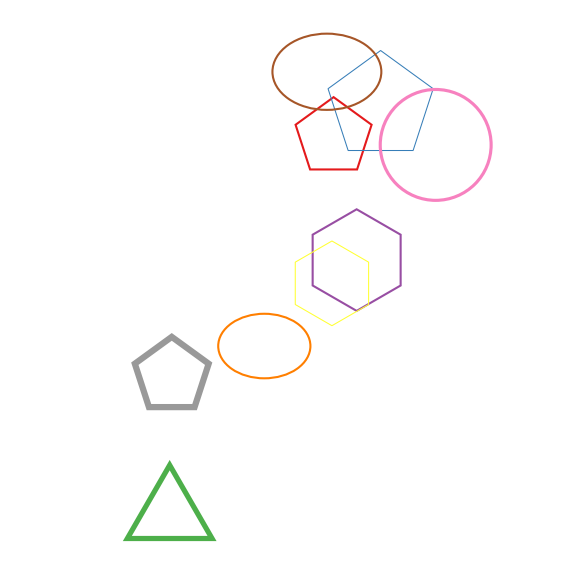[{"shape": "pentagon", "thickness": 1, "radius": 0.35, "center": [0.578, 0.762]}, {"shape": "pentagon", "thickness": 0.5, "radius": 0.48, "center": [0.659, 0.816]}, {"shape": "triangle", "thickness": 2.5, "radius": 0.42, "center": [0.294, 0.109]}, {"shape": "hexagon", "thickness": 1, "radius": 0.44, "center": [0.618, 0.549]}, {"shape": "oval", "thickness": 1, "radius": 0.4, "center": [0.458, 0.4]}, {"shape": "hexagon", "thickness": 0.5, "radius": 0.37, "center": [0.575, 0.508]}, {"shape": "oval", "thickness": 1, "radius": 0.47, "center": [0.566, 0.875]}, {"shape": "circle", "thickness": 1.5, "radius": 0.48, "center": [0.754, 0.748]}, {"shape": "pentagon", "thickness": 3, "radius": 0.34, "center": [0.297, 0.349]}]